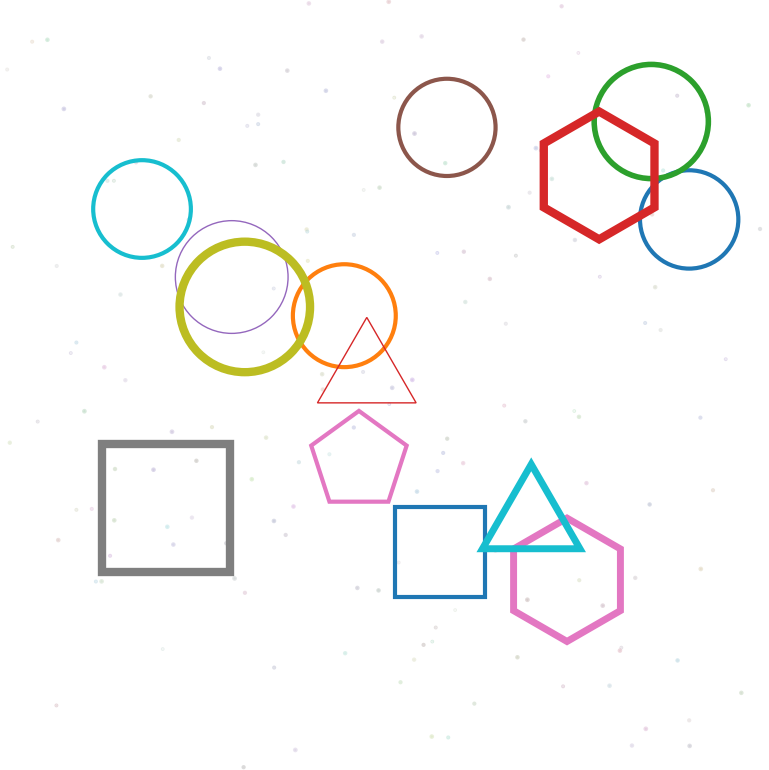[{"shape": "square", "thickness": 1.5, "radius": 0.29, "center": [0.572, 0.283]}, {"shape": "circle", "thickness": 1.5, "radius": 0.32, "center": [0.895, 0.715]}, {"shape": "circle", "thickness": 1.5, "radius": 0.33, "center": [0.447, 0.59]}, {"shape": "circle", "thickness": 2, "radius": 0.37, "center": [0.846, 0.842]}, {"shape": "triangle", "thickness": 0.5, "radius": 0.37, "center": [0.476, 0.514]}, {"shape": "hexagon", "thickness": 3, "radius": 0.42, "center": [0.778, 0.772]}, {"shape": "circle", "thickness": 0.5, "radius": 0.37, "center": [0.301, 0.64]}, {"shape": "circle", "thickness": 1.5, "radius": 0.32, "center": [0.58, 0.835]}, {"shape": "hexagon", "thickness": 2.5, "radius": 0.4, "center": [0.736, 0.247]}, {"shape": "pentagon", "thickness": 1.5, "radius": 0.33, "center": [0.466, 0.401]}, {"shape": "square", "thickness": 3, "radius": 0.42, "center": [0.216, 0.341]}, {"shape": "circle", "thickness": 3, "radius": 0.42, "center": [0.318, 0.601]}, {"shape": "circle", "thickness": 1.5, "radius": 0.32, "center": [0.184, 0.729]}, {"shape": "triangle", "thickness": 2.5, "radius": 0.37, "center": [0.69, 0.324]}]